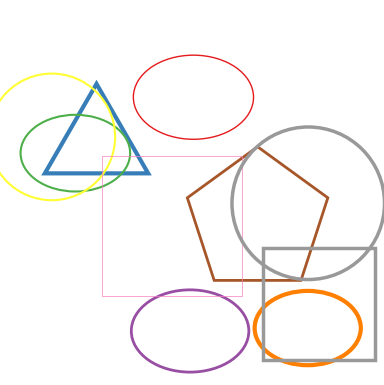[{"shape": "oval", "thickness": 1, "radius": 0.78, "center": [0.502, 0.747]}, {"shape": "triangle", "thickness": 3, "radius": 0.77, "center": [0.251, 0.627]}, {"shape": "oval", "thickness": 1.5, "radius": 0.71, "center": [0.196, 0.602]}, {"shape": "oval", "thickness": 2, "radius": 0.76, "center": [0.494, 0.14]}, {"shape": "oval", "thickness": 3, "radius": 0.69, "center": [0.799, 0.148]}, {"shape": "circle", "thickness": 1.5, "radius": 0.82, "center": [0.135, 0.644]}, {"shape": "pentagon", "thickness": 2, "radius": 0.96, "center": [0.669, 0.427]}, {"shape": "square", "thickness": 0.5, "radius": 0.91, "center": [0.446, 0.414]}, {"shape": "circle", "thickness": 2.5, "radius": 0.99, "center": [0.801, 0.472]}, {"shape": "square", "thickness": 2.5, "radius": 0.73, "center": [0.828, 0.211]}]